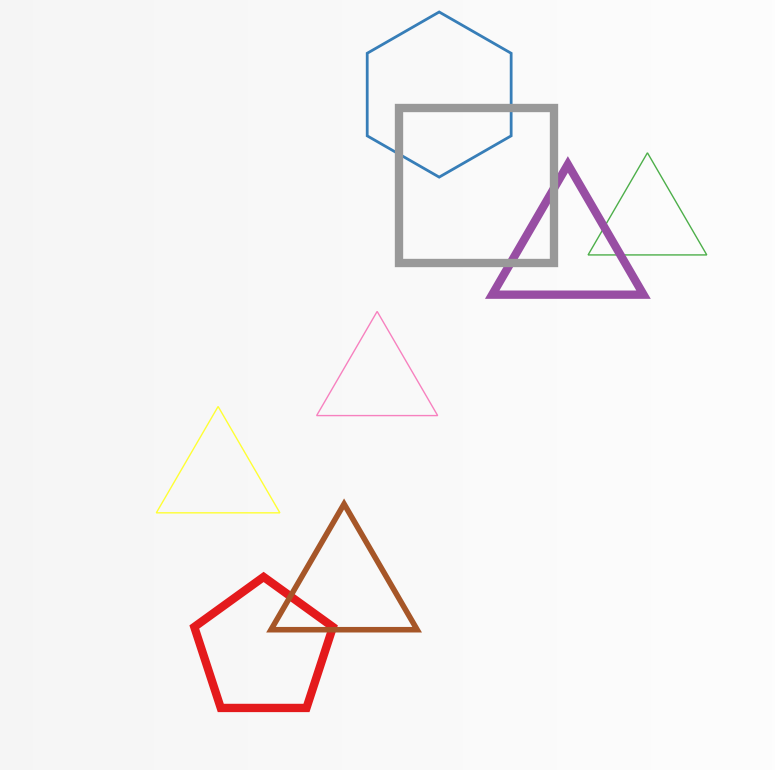[{"shape": "pentagon", "thickness": 3, "radius": 0.47, "center": [0.34, 0.157]}, {"shape": "hexagon", "thickness": 1, "radius": 0.54, "center": [0.567, 0.877]}, {"shape": "triangle", "thickness": 0.5, "radius": 0.44, "center": [0.835, 0.713]}, {"shape": "triangle", "thickness": 3, "radius": 0.56, "center": [0.733, 0.674]}, {"shape": "triangle", "thickness": 0.5, "radius": 0.46, "center": [0.281, 0.38]}, {"shape": "triangle", "thickness": 2, "radius": 0.54, "center": [0.444, 0.237]}, {"shape": "triangle", "thickness": 0.5, "radius": 0.45, "center": [0.487, 0.505]}, {"shape": "square", "thickness": 3, "radius": 0.5, "center": [0.615, 0.759]}]